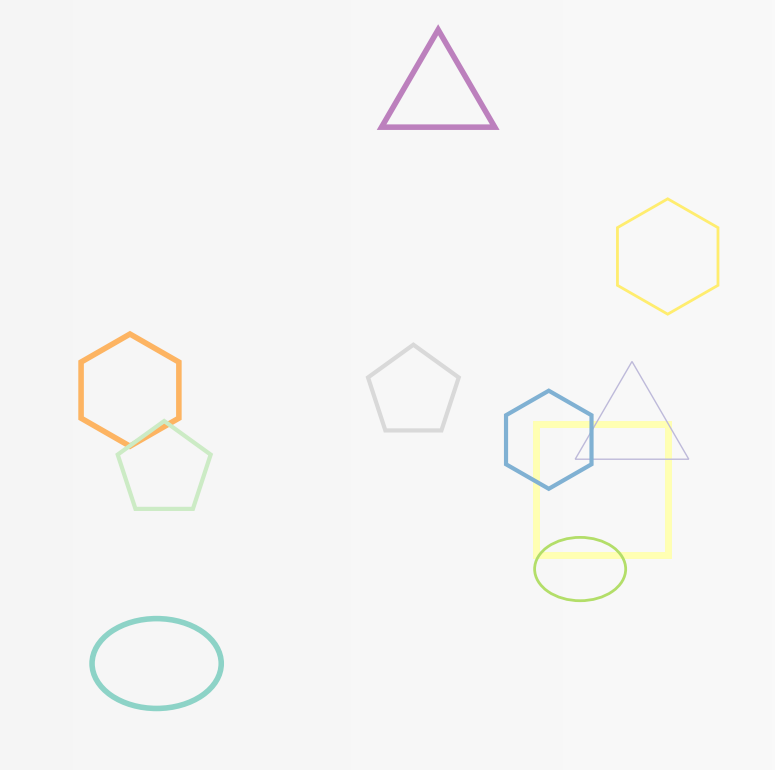[{"shape": "oval", "thickness": 2, "radius": 0.42, "center": [0.202, 0.138]}, {"shape": "square", "thickness": 2.5, "radius": 0.42, "center": [0.777, 0.364]}, {"shape": "triangle", "thickness": 0.5, "radius": 0.42, "center": [0.815, 0.446]}, {"shape": "hexagon", "thickness": 1.5, "radius": 0.32, "center": [0.708, 0.429]}, {"shape": "hexagon", "thickness": 2, "radius": 0.36, "center": [0.168, 0.493]}, {"shape": "oval", "thickness": 1, "radius": 0.29, "center": [0.749, 0.261]}, {"shape": "pentagon", "thickness": 1.5, "radius": 0.31, "center": [0.533, 0.491]}, {"shape": "triangle", "thickness": 2, "radius": 0.42, "center": [0.565, 0.877]}, {"shape": "pentagon", "thickness": 1.5, "radius": 0.32, "center": [0.212, 0.39]}, {"shape": "hexagon", "thickness": 1, "radius": 0.37, "center": [0.862, 0.667]}]